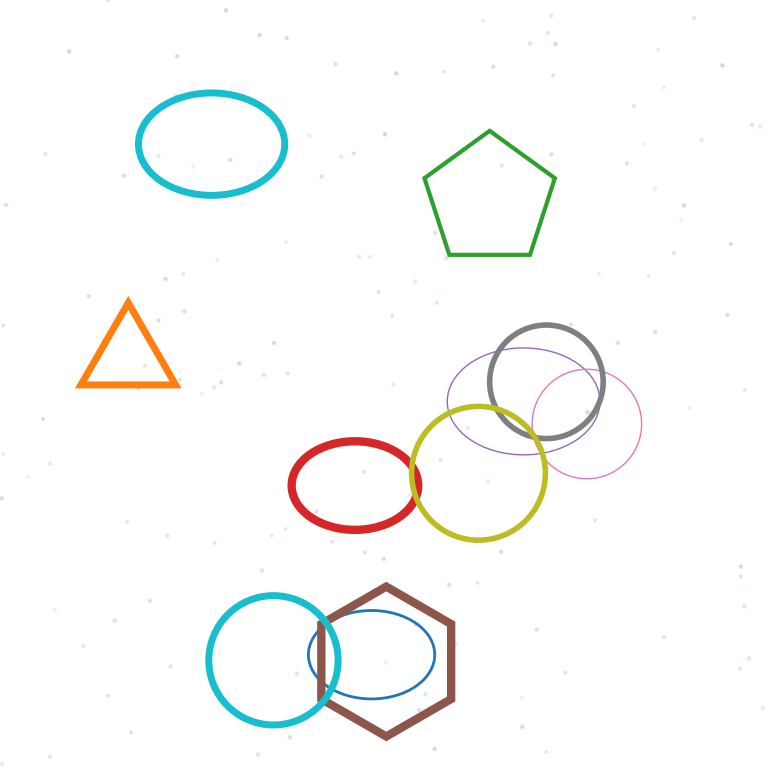[{"shape": "oval", "thickness": 1, "radius": 0.41, "center": [0.483, 0.15]}, {"shape": "triangle", "thickness": 2.5, "radius": 0.36, "center": [0.167, 0.536]}, {"shape": "pentagon", "thickness": 1.5, "radius": 0.45, "center": [0.636, 0.741]}, {"shape": "oval", "thickness": 3, "radius": 0.41, "center": [0.461, 0.369]}, {"shape": "oval", "thickness": 0.5, "radius": 0.5, "center": [0.68, 0.479]}, {"shape": "hexagon", "thickness": 3, "radius": 0.49, "center": [0.502, 0.141]}, {"shape": "circle", "thickness": 0.5, "radius": 0.36, "center": [0.762, 0.449]}, {"shape": "circle", "thickness": 2, "radius": 0.37, "center": [0.71, 0.504]}, {"shape": "circle", "thickness": 2, "radius": 0.43, "center": [0.621, 0.385]}, {"shape": "circle", "thickness": 2.5, "radius": 0.42, "center": [0.355, 0.142]}, {"shape": "oval", "thickness": 2.5, "radius": 0.48, "center": [0.275, 0.813]}]